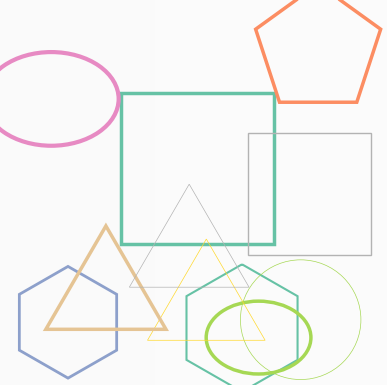[{"shape": "square", "thickness": 2.5, "radius": 0.98, "center": [0.51, 0.563]}, {"shape": "hexagon", "thickness": 1.5, "radius": 0.83, "center": [0.625, 0.148]}, {"shape": "pentagon", "thickness": 2.5, "radius": 0.85, "center": [0.821, 0.872]}, {"shape": "hexagon", "thickness": 2, "radius": 0.73, "center": [0.176, 0.163]}, {"shape": "oval", "thickness": 3, "radius": 0.87, "center": [0.132, 0.743]}, {"shape": "oval", "thickness": 2.5, "radius": 0.68, "center": [0.667, 0.123]}, {"shape": "circle", "thickness": 0.5, "radius": 0.78, "center": [0.776, 0.17]}, {"shape": "triangle", "thickness": 0.5, "radius": 0.88, "center": [0.532, 0.204]}, {"shape": "triangle", "thickness": 2.5, "radius": 0.89, "center": [0.273, 0.234]}, {"shape": "square", "thickness": 1, "radius": 0.79, "center": [0.798, 0.496]}, {"shape": "triangle", "thickness": 0.5, "radius": 0.89, "center": [0.488, 0.343]}]